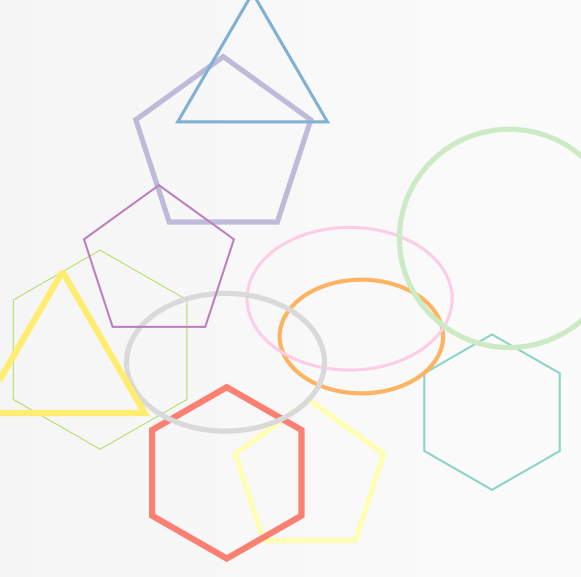[{"shape": "hexagon", "thickness": 1, "radius": 0.67, "center": [0.846, 0.285]}, {"shape": "pentagon", "thickness": 2.5, "radius": 0.67, "center": [0.532, 0.172]}, {"shape": "pentagon", "thickness": 2.5, "radius": 0.79, "center": [0.384, 0.743]}, {"shape": "hexagon", "thickness": 3, "radius": 0.74, "center": [0.39, 0.18]}, {"shape": "triangle", "thickness": 1.5, "radius": 0.74, "center": [0.435, 0.862]}, {"shape": "oval", "thickness": 2, "radius": 0.7, "center": [0.622, 0.416]}, {"shape": "hexagon", "thickness": 0.5, "radius": 0.86, "center": [0.172, 0.394]}, {"shape": "oval", "thickness": 1.5, "radius": 0.88, "center": [0.602, 0.482]}, {"shape": "oval", "thickness": 2.5, "radius": 0.85, "center": [0.388, 0.372]}, {"shape": "pentagon", "thickness": 1, "radius": 0.68, "center": [0.273, 0.543]}, {"shape": "circle", "thickness": 2.5, "radius": 0.94, "center": [0.876, 0.586]}, {"shape": "triangle", "thickness": 3, "radius": 0.82, "center": [0.107, 0.366]}]